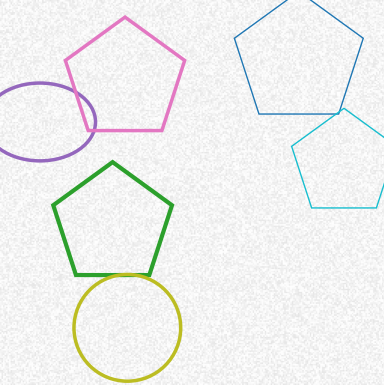[{"shape": "pentagon", "thickness": 1, "radius": 0.88, "center": [0.776, 0.846]}, {"shape": "pentagon", "thickness": 3, "radius": 0.81, "center": [0.293, 0.417]}, {"shape": "oval", "thickness": 2.5, "radius": 0.72, "center": [0.104, 0.683]}, {"shape": "pentagon", "thickness": 2.5, "radius": 0.81, "center": [0.325, 0.793]}, {"shape": "circle", "thickness": 2.5, "radius": 0.69, "center": [0.331, 0.148]}, {"shape": "pentagon", "thickness": 1, "radius": 0.72, "center": [0.894, 0.576]}]